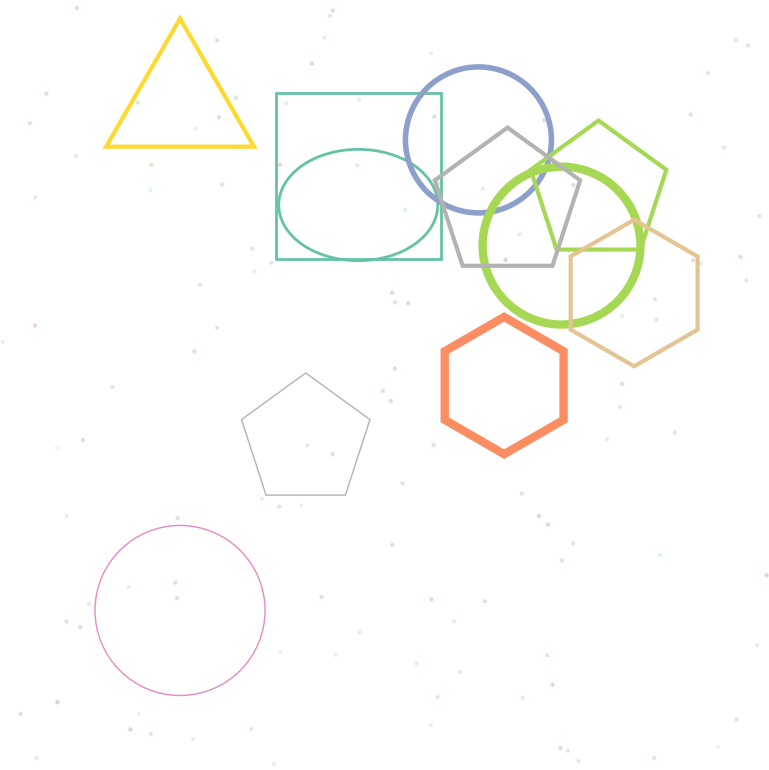[{"shape": "oval", "thickness": 1, "radius": 0.52, "center": [0.465, 0.734]}, {"shape": "square", "thickness": 1, "radius": 0.54, "center": [0.466, 0.772]}, {"shape": "hexagon", "thickness": 3, "radius": 0.45, "center": [0.655, 0.499]}, {"shape": "circle", "thickness": 2, "radius": 0.47, "center": [0.621, 0.818]}, {"shape": "circle", "thickness": 0.5, "radius": 0.55, "center": [0.234, 0.207]}, {"shape": "circle", "thickness": 3, "radius": 0.51, "center": [0.729, 0.681]}, {"shape": "pentagon", "thickness": 1.5, "radius": 0.46, "center": [0.777, 0.751]}, {"shape": "triangle", "thickness": 1.5, "radius": 0.55, "center": [0.234, 0.865]}, {"shape": "hexagon", "thickness": 1.5, "radius": 0.48, "center": [0.824, 0.619]}, {"shape": "pentagon", "thickness": 1.5, "radius": 0.5, "center": [0.659, 0.735]}, {"shape": "pentagon", "thickness": 0.5, "radius": 0.44, "center": [0.397, 0.428]}]